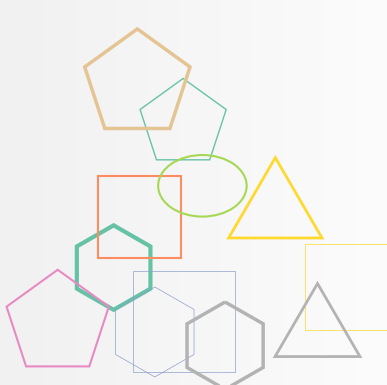[{"shape": "pentagon", "thickness": 1, "radius": 0.58, "center": [0.473, 0.679]}, {"shape": "hexagon", "thickness": 3, "radius": 0.55, "center": [0.293, 0.305]}, {"shape": "square", "thickness": 1.5, "radius": 0.53, "center": [0.36, 0.436]}, {"shape": "square", "thickness": 0.5, "radius": 0.66, "center": [0.475, 0.165]}, {"shape": "hexagon", "thickness": 0.5, "radius": 0.58, "center": [0.4, 0.138]}, {"shape": "pentagon", "thickness": 1.5, "radius": 0.69, "center": [0.149, 0.161]}, {"shape": "oval", "thickness": 1.5, "radius": 0.57, "center": [0.522, 0.517]}, {"shape": "square", "thickness": 0.5, "radius": 0.56, "center": [0.898, 0.254]}, {"shape": "triangle", "thickness": 2, "radius": 0.7, "center": [0.711, 0.451]}, {"shape": "pentagon", "thickness": 2.5, "radius": 0.71, "center": [0.354, 0.782]}, {"shape": "hexagon", "thickness": 2.5, "radius": 0.57, "center": [0.581, 0.102]}, {"shape": "triangle", "thickness": 2, "radius": 0.63, "center": [0.819, 0.137]}]